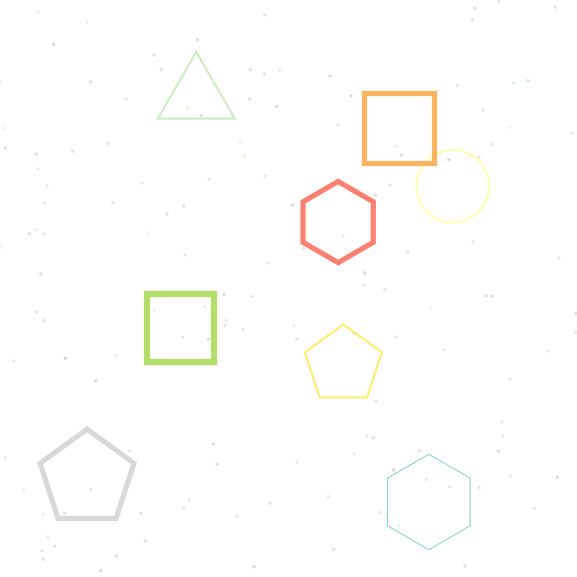[{"shape": "hexagon", "thickness": 0.5, "radius": 0.41, "center": [0.743, 0.13]}, {"shape": "circle", "thickness": 1, "radius": 0.31, "center": [0.784, 0.677]}, {"shape": "hexagon", "thickness": 2.5, "radius": 0.35, "center": [0.586, 0.615]}, {"shape": "square", "thickness": 2.5, "radius": 0.31, "center": [0.691, 0.777]}, {"shape": "square", "thickness": 3, "radius": 0.29, "center": [0.312, 0.431]}, {"shape": "pentagon", "thickness": 2.5, "radius": 0.43, "center": [0.151, 0.171]}, {"shape": "triangle", "thickness": 1, "radius": 0.38, "center": [0.34, 0.832]}, {"shape": "pentagon", "thickness": 1, "radius": 0.35, "center": [0.595, 0.367]}]